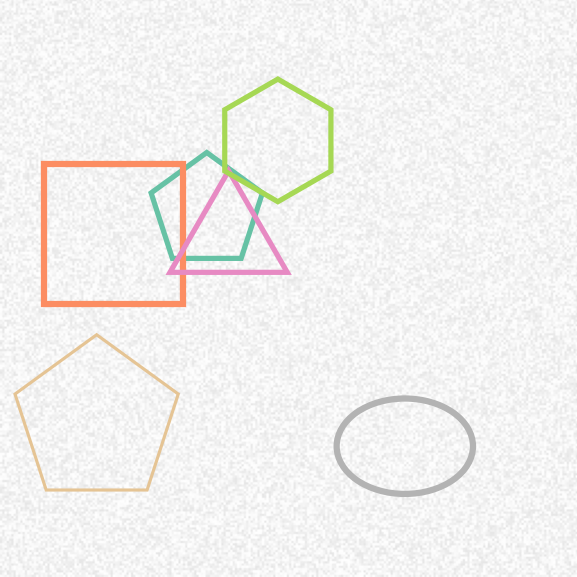[{"shape": "pentagon", "thickness": 2.5, "radius": 0.51, "center": [0.358, 0.634]}, {"shape": "square", "thickness": 3, "radius": 0.6, "center": [0.197, 0.594]}, {"shape": "triangle", "thickness": 2.5, "radius": 0.59, "center": [0.396, 0.586]}, {"shape": "hexagon", "thickness": 2.5, "radius": 0.53, "center": [0.481, 0.756]}, {"shape": "pentagon", "thickness": 1.5, "radius": 0.74, "center": [0.167, 0.271]}, {"shape": "oval", "thickness": 3, "radius": 0.59, "center": [0.701, 0.226]}]